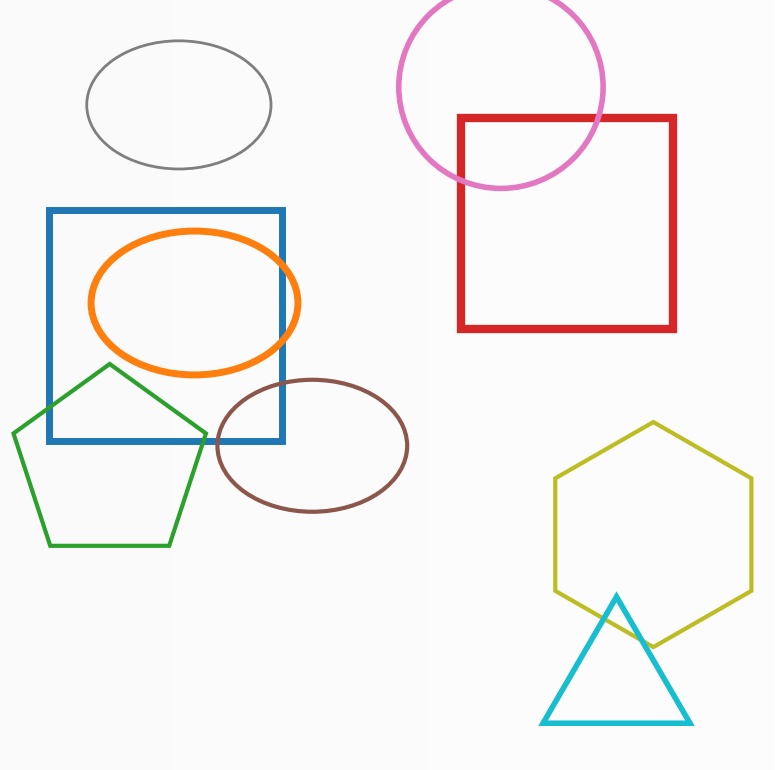[{"shape": "square", "thickness": 2.5, "radius": 0.75, "center": [0.214, 0.577]}, {"shape": "oval", "thickness": 2.5, "radius": 0.67, "center": [0.251, 0.607]}, {"shape": "pentagon", "thickness": 1.5, "radius": 0.65, "center": [0.142, 0.397]}, {"shape": "square", "thickness": 3, "radius": 0.68, "center": [0.732, 0.71]}, {"shape": "oval", "thickness": 1.5, "radius": 0.61, "center": [0.403, 0.421]}, {"shape": "circle", "thickness": 2, "radius": 0.66, "center": [0.646, 0.887]}, {"shape": "oval", "thickness": 1, "radius": 0.59, "center": [0.231, 0.864]}, {"shape": "hexagon", "thickness": 1.5, "radius": 0.73, "center": [0.843, 0.306]}, {"shape": "triangle", "thickness": 2, "radius": 0.55, "center": [0.795, 0.115]}]